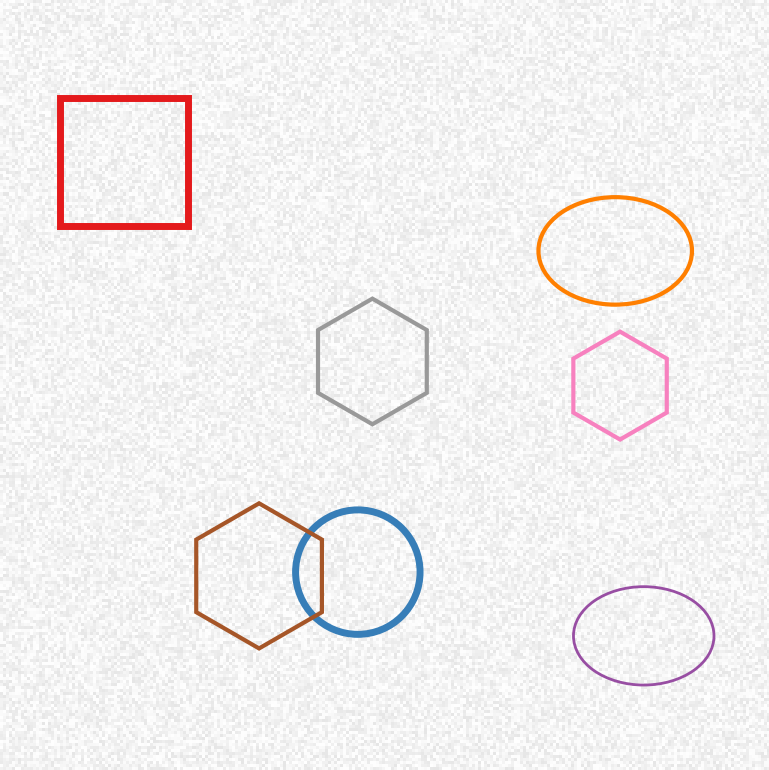[{"shape": "square", "thickness": 2.5, "radius": 0.42, "center": [0.161, 0.79]}, {"shape": "circle", "thickness": 2.5, "radius": 0.4, "center": [0.465, 0.257]}, {"shape": "oval", "thickness": 1, "radius": 0.46, "center": [0.836, 0.174]}, {"shape": "oval", "thickness": 1.5, "radius": 0.5, "center": [0.799, 0.674]}, {"shape": "hexagon", "thickness": 1.5, "radius": 0.47, "center": [0.336, 0.252]}, {"shape": "hexagon", "thickness": 1.5, "radius": 0.35, "center": [0.805, 0.499]}, {"shape": "hexagon", "thickness": 1.5, "radius": 0.41, "center": [0.484, 0.531]}]